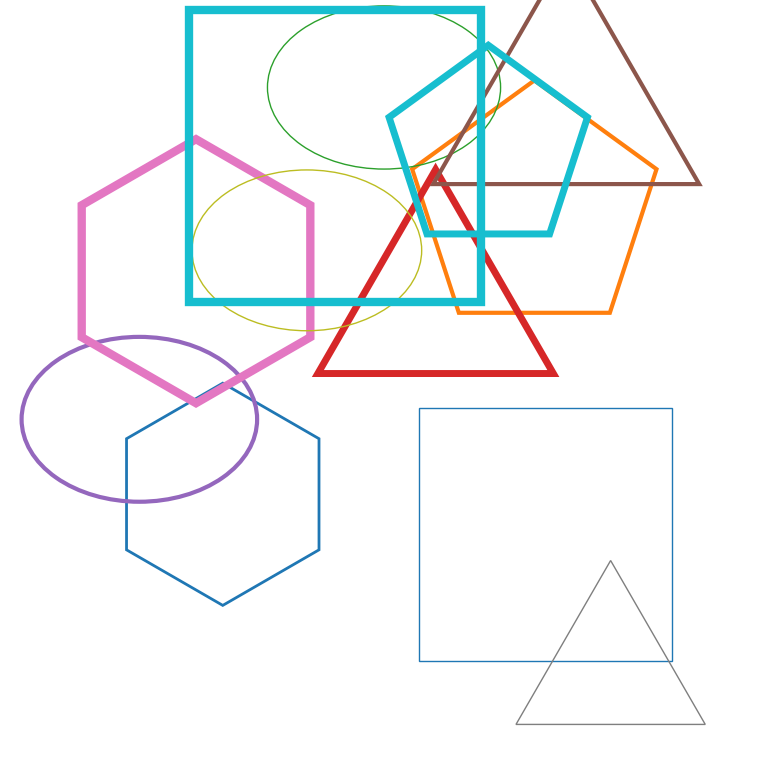[{"shape": "square", "thickness": 0.5, "radius": 0.82, "center": [0.709, 0.305]}, {"shape": "hexagon", "thickness": 1, "radius": 0.72, "center": [0.289, 0.358]}, {"shape": "pentagon", "thickness": 1.5, "radius": 0.83, "center": [0.694, 0.729]}, {"shape": "oval", "thickness": 0.5, "radius": 0.76, "center": [0.499, 0.886]}, {"shape": "triangle", "thickness": 2.5, "radius": 0.88, "center": [0.566, 0.603]}, {"shape": "oval", "thickness": 1.5, "radius": 0.76, "center": [0.181, 0.455]}, {"shape": "triangle", "thickness": 1.5, "radius": 1.0, "center": [0.735, 0.861]}, {"shape": "hexagon", "thickness": 3, "radius": 0.86, "center": [0.255, 0.648]}, {"shape": "triangle", "thickness": 0.5, "radius": 0.71, "center": [0.793, 0.13]}, {"shape": "oval", "thickness": 0.5, "radius": 0.75, "center": [0.398, 0.675]}, {"shape": "pentagon", "thickness": 2.5, "radius": 0.68, "center": [0.634, 0.806]}, {"shape": "square", "thickness": 3, "radius": 0.95, "center": [0.435, 0.798]}]